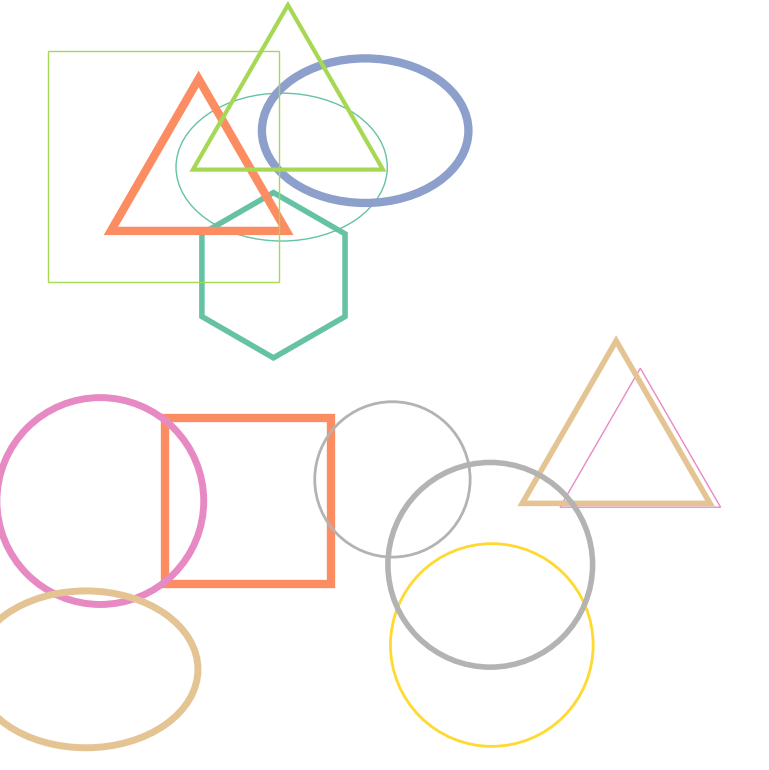[{"shape": "hexagon", "thickness": 2, "radius": 0.54, "center": [0.355, 0.643]}, {"shape": "oval", "thickness": 0.5, "radius": 0.69, "center": [0.366, 0.783]}, {"shape": "square", "thickness": 3, "radius": 0.54, "center": [0.322, 0.35]}, {"shape": "triangle", "thickness": 3, "radius": 0.66, "center": [0.258, 0.766]}, {"shape": "oval", "thickness": 3, "radius": 0.67, "center": [0.474, 0.83]}, {"shape": "triangle", "thickness": 0.5, "radius": 0.6, "center": [0.832, 0.401]}, {"shape": "circle", "thickness": 2.5, "radius": 0.67, "center": [0.13, 0.349]}, {"shape": "triangle", "thickness": 1.5, "radius": 0.71, "center": [0.374, 0.851]}, {"shape": "square", "thickness": 0.5, "radius": 0.75, "center": [0.213, 0.784]}, {"shape": "circle", "thickness": 1, "radius": 0.66, "center": [0.639, 0.162]}, {"shape": "oval", "thickness": 2.5, "radius": 0.73, "center": [0.112, 0.131]}, {"shape": "triangle", "thickness": 2, "radius": 0.7, "center": [0.8, 0.417]}, {"shape": "circle", "thickness": 2, "radius": 0.66, "center": [0.637, 0.266]}, {"shape": "circle", "thickness": 1, "radius": 0.5, "center": [0.51, 0.377]}]